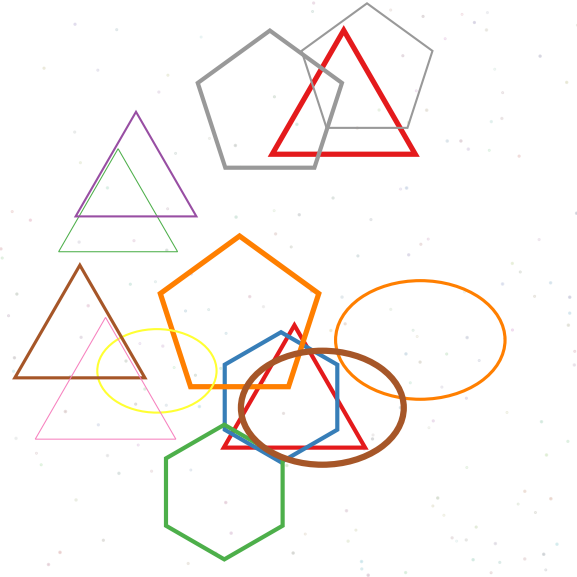[{"shape": "triangle", "thickness": 2, "radius": 0.71, "center": [0.51, 0.295]}, {"shape": "triangle", "thickness": 2.5, "radius": 0.72, "center": [0.595, 0.804]}, {"shape": "hexagon", "thickness": 2, "radius": 0.56, "center": [0.487, 0.311]}, {"shape": "triangle", "thickness": 0.5, "radius": 0.59, "center": [0.205, 0.623]}, {"shape": "hexagon", "thickness": 2, "radius": 0.58, "center": [0.388, 0.147]}, {"shape": "triangle", "thickness": 1, "radius": 0.6, "center": [0.236, 0.685]}, {"shape": "pentagon", "thickness": 2.5, "radius": 0.72, "center": [0.415, 0.446]}, {"shape": "oval", "thickness": 1.5, "radius": 0.73, "center": [0.728, 0.41]}, {"shape": "oval", "thickness": 1, "radius": 0.52, "center": [0.272, 0.357]}, {"shape": "oval", "thickness": 3, "radius": 0.7, "center": [0.558, 0.293]}, {"shape": "triangle", "thickness": 1.5, "radius": 0.65, "center": [0.138, 0.41]}, {"shape": "triangle", "thickness": 0.5, "radius": 0.7, "center": [0.183, 0.309]}, {"shape": "pentagon", "thickness": 2, "radius": 0.66, "center": [0.467, 0.815]}, {"shape": "pentagon", "thickness": 1, "radius": 0.6, "center": [0.636, 0.874]}]